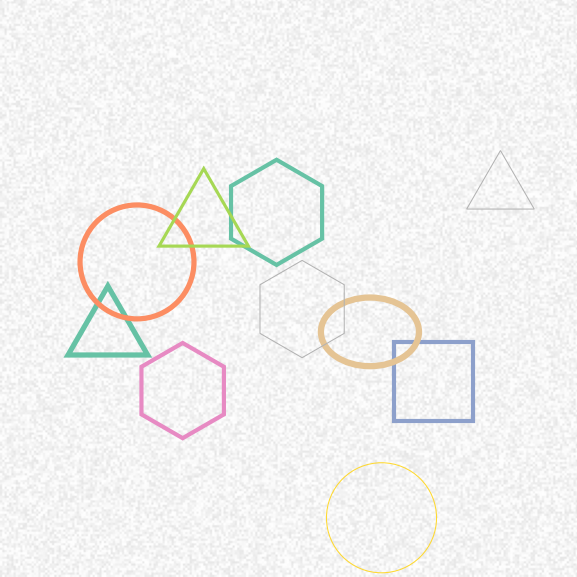[{"shape": "hexagon", "thickness": 2, "radius": 0.46, "center": [0.479, 0.631]}, {"shape": "triangle", "thickness": 2.5, "radius": 0.4, "center": [0.187, 0.424]}, {"shape": "circle", "thickness": 2.5, "radius": 0.49, "center": [0.237, 0.546]}, {"shape": "square", "thickness": 2, "radius": 0.34, "center": [0.751, 0.338]}, {"shape": "hexagon", "thickness": 2, "radius": 0.41, "center": [0.316, 0.323]}, {"shape": "triangle", "thickness": 1.5, "radius": 0.45, "center": [0.353, 0.618]}, {"shape": "circle", "thickness": 0.5, "radius": 0.48, "center": [0.661, 0.103]}, {"shape": "oval", "thickness": 3, "radius": 0.42, "center": [0.641, 0.424]}, {"shape": "hexagon", "thickness": 0.5, "radius": 0.42, "center": [0.523, 0.464]}, {"shape": "triangle", "thickness": 0.5, "radius": 0.34, "center": [0.867, 0.671]}]